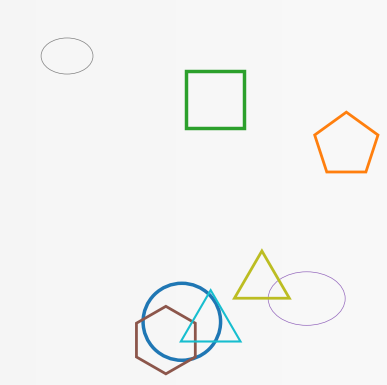[{"shape": "circle", "thickness": 2.5, "radius": 0.5, "center": [0.469, 0.164]}, {"shape": "pentagon", "thickness": 2, "radius": 0.43, "center": [0.894, 0.623]}, {"shape": "square", "thickness": 2.5, "radius": 0.37, "center": [0.554, 0.74]}, {"shape": "oval", "thickness": 0.5, "radius": 0.5, "center": [0.791, 0.225]}, {"shape": "hexagon", "thickness": 2, "radius": 0.44, "center": [0.428, 0.117]}, {"shape": "oval", "thickness": 0.5, "radius": 0.33, "center": [0.173, 0.855]}, {"shape": "triangle", "thickness": 2, "radius": 0.41, "center": [0.676, 0.266]}, {"shape": "triangle", "thickness": 1.5, "radius": 0.44, "center": [0.544, 0.157]}]